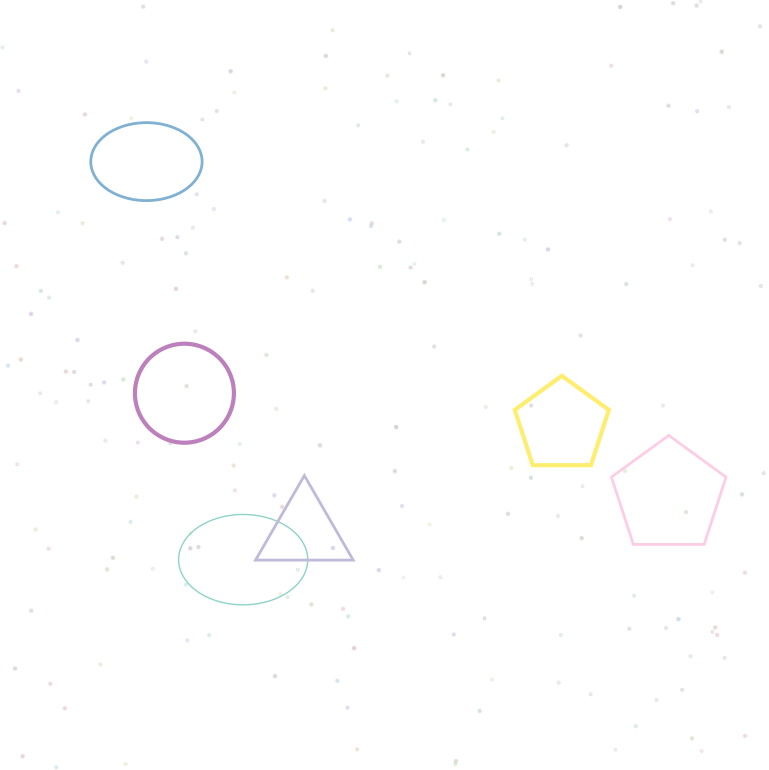[{"shape": "oval", "thickness": 0.5, "radius": 0.42, "center": [0.316, 0.273]}, {"shape": "triangle", "thickness": 1, "radius": 0.37, "center": [0.395, 0.309]}, {"shape": "oval", "thickness": 1, "radius": 0.36, "center": [0.19, 0.79]}, {"shape": "pentagon", "thickness": 1, "radius": 0.39, "center": [0.869, 0.356]}, {"shape": "circle", "thickness": 1.5, "radius": 0.32, "center": [0.24, 0.489]}, {"shape": "pentagon", "thickness": 1.5, "radius": 0.32, "center": [0.73, 0.448]}]